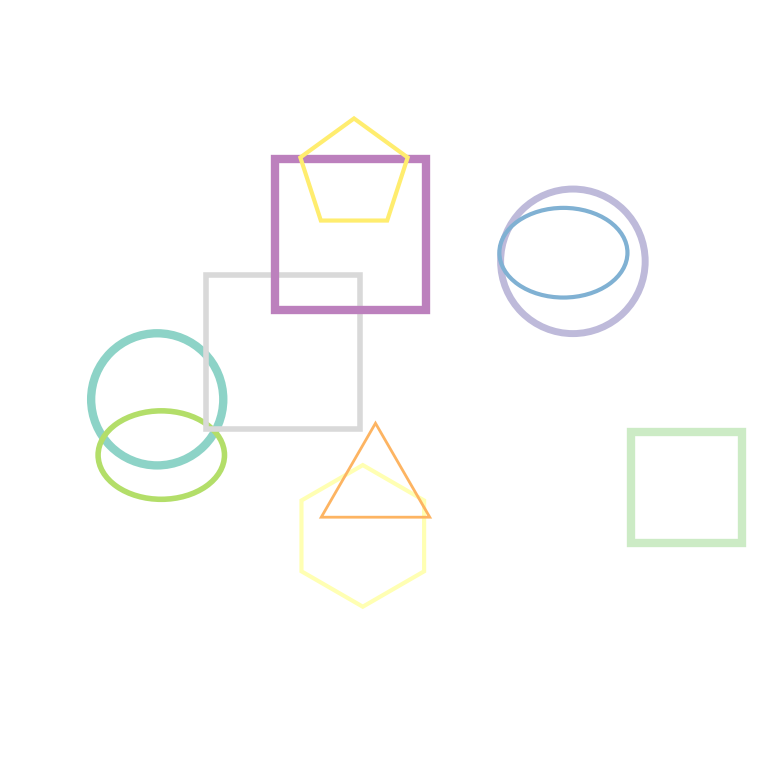[{"shape": "circle", "thickness": 3, "radius": 0.43, "center": [0.204, 0.481]}, {"shape": "hexagon", "thickness": 1.5, "radius": 0.46, "center": [0.471, 0.304]}, {"shape": "circle", "thickness": 2.5, "radius": 0.47, "center": [0.744, 0.661]}, {"shape": "oval", "thickness": 1.5, "radius": 0.42, "center": [0.732, 0.672]}, {"shape": "triangle", "thickness": 1, "radius": 0.41, "center": [0.488, 0.369]}, {"shape": "oval", "thickness": 2, "radius": 0.41, "center": [0.209, 0.409]}, {"shape": "square", "thickness": 2, "radius": 0.5, "center": [0.368, 0.543]}, {"shape": "square", "thickness": 3, "radius": 0.49, "center": [0.455, 0.695]}, {"shape": "square", "thickness": 3, "radius": 0.36, "center": [0.891, 0.367]}, {"shape": "pentagon", "thickness": 1.5, "radius": 0.37, "center": [0.46, 0.773]}]